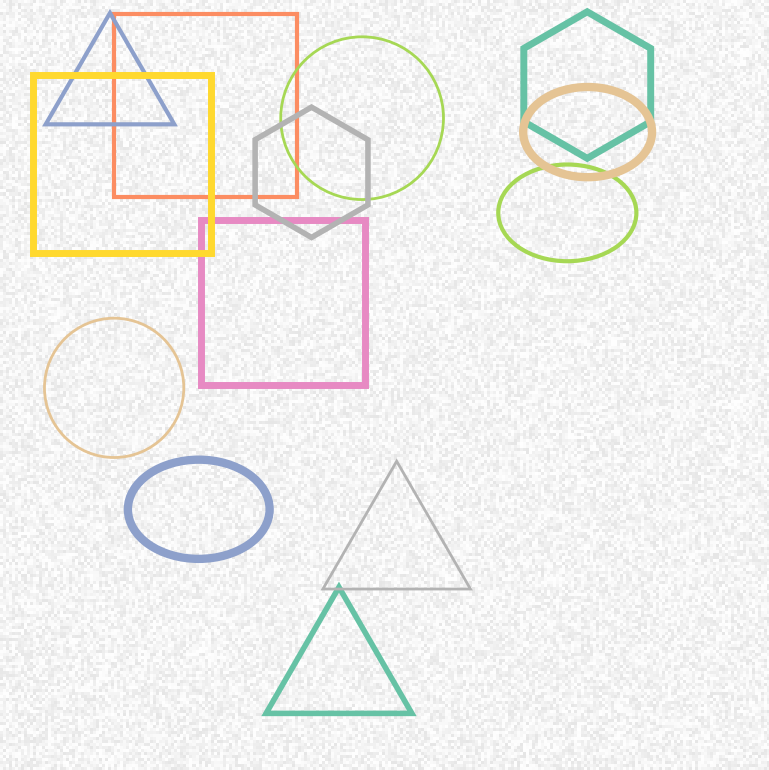[{"shape": "hexagon", "thickness": 2.5, "radius": 0.48, "center": [0.763, 0.89]}, {"shape": "triangle", "thickness": 2, "radius": 0.55, "center": [0.44, 0.128]}, {"shape": "square", "thickness": 1.5, "radius": 0.59, "center": [0.267, 0.863]}, {"shape": "triangle", "thickness": 1.5, "radius": 0.48, "center": [0.143, 0.887]}, {"shape": "oval", "thickness": 3, "radius": 0.46, "center": [0.258, 0.339]}, {"shape": "square", "thickness": 2.5, "radius": 0.53, "center": [0.368, 0.607]}, {"shape": "oval", "thickness": 1.5, "radius": 0.45, "center": [0.737, 0.724]}, {"shape": "circle", "thickness": 1, "radius": 0.53, "center": [0.47, 0.847]}, {"shape": "square", "thickness": 2.5, "radius": 0.58, "center": [0.159, 0.787]}, {"shape": "oval", "thickness": 3, "radius": 0.42, "center": [0.763, 0.828]}, {"shape": "circle", "thickness": 1, "radius": 0.45, "center": [0.148, 0.496]}, {"shape": "triangle", "thickness": 1, "radius": 0.55, "center": [0.515, 0.29]}, {"shape": "hexagon", "thickness": 2, "radius": 0.42, "center": [0.405, 0.776]}]